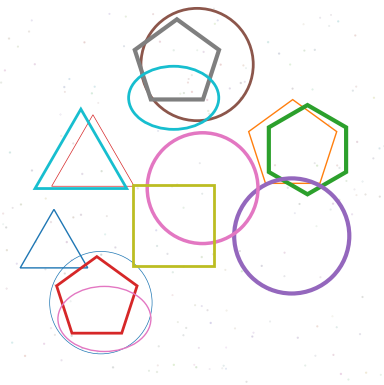[{"shape": "triangle", "thickness": 1, "radius": 0.51, "center": [0.14, 0.355]}, {"shape": "circle", "thickness": 0.5, "radius": 0.67, "center": [0.262, 0.214]}, {"shape": "pentagon", "thickness": 1, "radius": 0.6, "center": [0.76, 0.621]}, {"shape": "hexagon", "thickness": 3, "radius": 0.58, "center": [0.799, 0.611]}, {"shape": "pentagon", "thickness": 2, "radius": 0.55, "center": [0.252, 0.224]}, {"shape": "triangle", "thickness": 0.5, "radius": 0.62, "center": [0.241, 0.578]}, {"shape": "circle", "thickness": 3, "radius": 0.75, "center": [0.758, 0.387]}, {"shape": "circle", "thickness": 2, "radius": 0.73, "center": [0.512, 0.832]}, {"shape": "oval", "thickness": 1, "radius": 0.6, "center": [0.271, 0.172]}, {"shape": "circle", "thickness": 2.5, "radius": 0.72, "center": [0.526, 0.511]}, {"shape": "pentagon", "thickness": 3, "radius": 0.58, "center": [0.459, 0.835]}, {"shape": "square", "thickness": 2, "radius": 0.53, "center": [0.45, 0.414]}, {"shape": "oval", "thickness": 2, "radius": 0.59, "center": [0.451, 0.746]}, {"shape": "triangle", "thickness": 2, "radius": 0.69, "center": [0.21, 0.579]}]